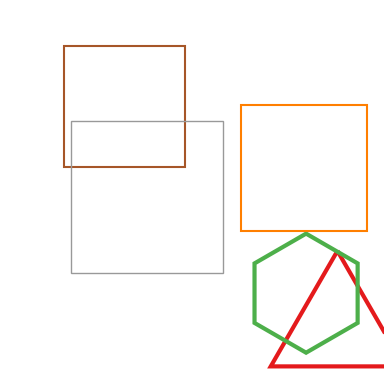[{"shape": "triangle", "thickness": 3, "radius": 1.0, "center": [0.876, 0.148]}, {"shape": "hexagon", "thickness": 3, "radius": 0.77, "center": [0.795, 0.239]}, {"shape": "square", "thickness": 1.5, "radius": 0.81, "center": [0.79, 0.564]}, {"shape": "square", "thickness": 1.5, "radius": 0.78, "center": [0.323, 0.723]}, {"shape": "square", "thickness": 1, "radius": 0.99, "center": [0.381, 0.488]}]